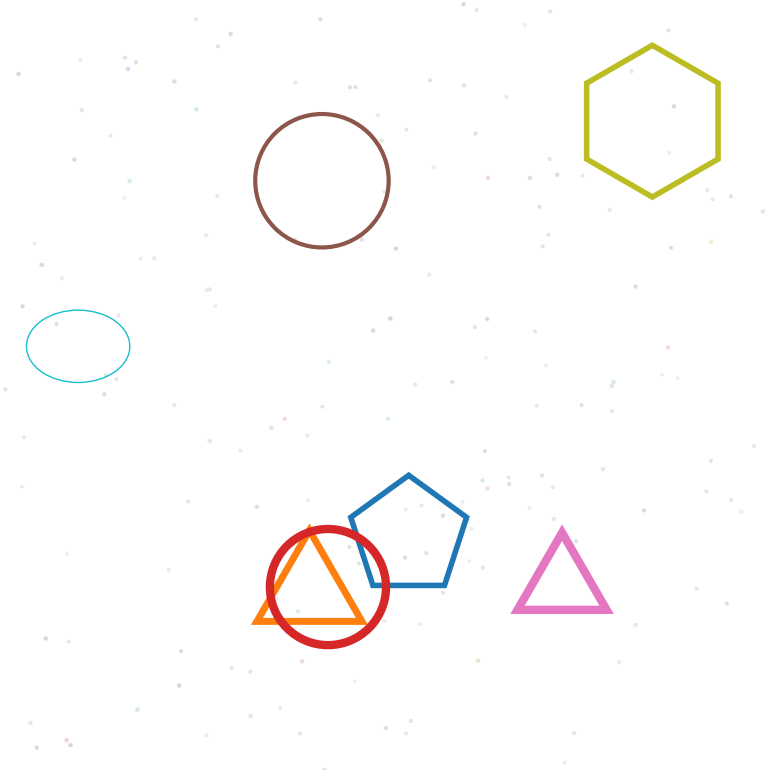[{"shape": "pentagon", "thickness": 2, "radius": 0.4, "center": [0.531, 0.304]}, {"shape": "triangle", "thickness": 2.5, "radius": 0.39, "center": [0.402, 0.232]}, {"shape": "circle", "thickness": 3, "radius": 0.38, "center": [0.426, 0.238]}, {"shape": "circle", "thickness": 1.5, "radius": 0.43, "center": [0.418, 0.765]}, {"shape": "triangle", "thickness": 3, "radius": 0.33, "center": [0.73, 0.241]}, {"shape": "hexagon", "thickness": 2, "radius": 0.49, "center": [0.847, 0.843]}, {"shape": "oval", "thickness": 0.5, "radius": 0.34, "center": [0.101, 0.55]}]